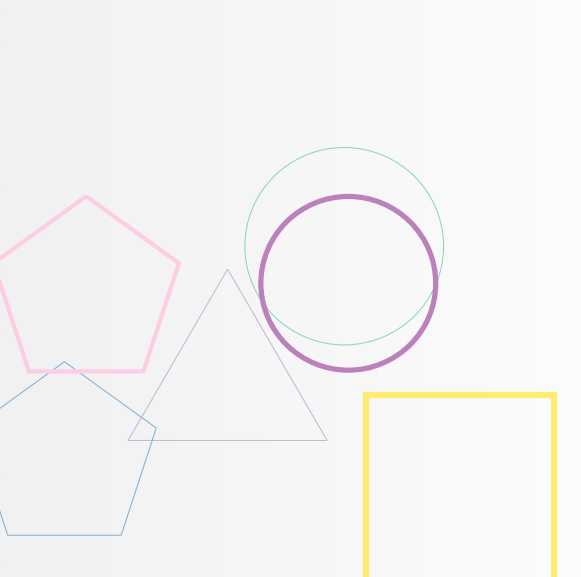[{"shape": "circle", "thickness": 0.5, "radius": 0.85, "center": [0.592, 0.573]}, {"shape": "triangle", "thickness": 0.5, "radius": 0.99, "center": [0.392, 0.335]}, {"shape": "pentagon", "thickness": 0.5, "radius": 0.83, "center": [0.111, 0.207]}, {"shape": "pentagon", "thickness": 2, "radius": 0.84, "center": [0.148, 0.492]}, {"shape": "circle", "thickness": 2.5, "radius": 0.75, "center": [0.599, 0.509]}, {"shape": "square", "thickness": 3, "radius": 0.81, "center": [0.791, 0.153]}]